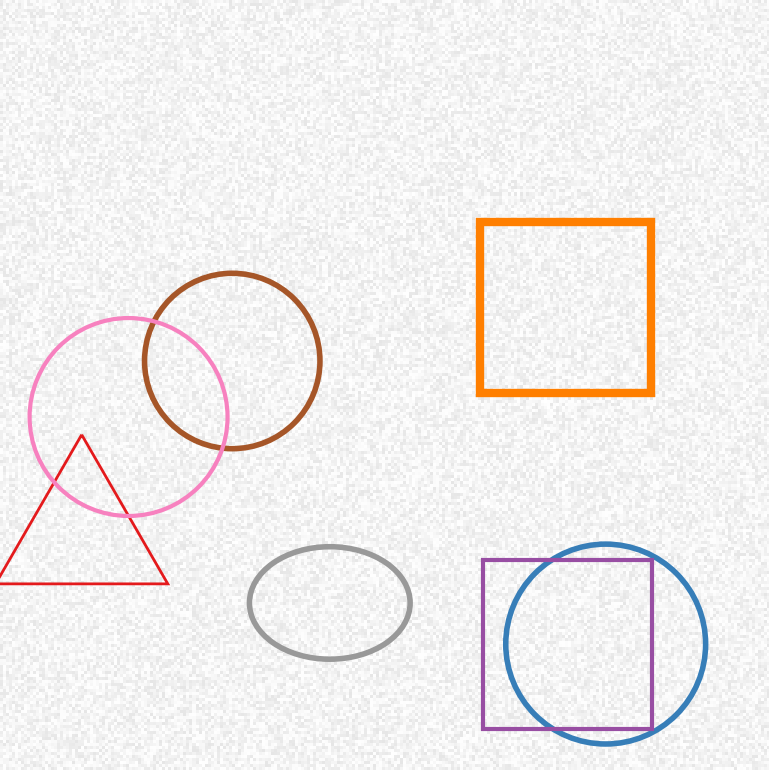[{"shape": "triangle", "thickness": 1, "radius": 0.65, "center": [0.106, 0.306]}, {"shape": "circle", "thickness": 2, "radius": 0.65, "center": [0.787, 0.164]}, {"shape": "square", "thickness": 1.5, "radius": 0.55, "center": [0.737, 0.163]}, {"shape": "square", "thickness": 3, "radius": 0.56, "center": [0.734, 0.6]}, {"shape": "circle", "thickness": 2, "radius": 0.57, "center": [0.302, 0.531]}, {"shape": "circle", "thickness": 1.5, "radius": 0.64, "center": [0.167, 0.458]}, {"shape": "oval", "thickness": 2, "radius": 0.52, "center": [0.428, 0.217]}]